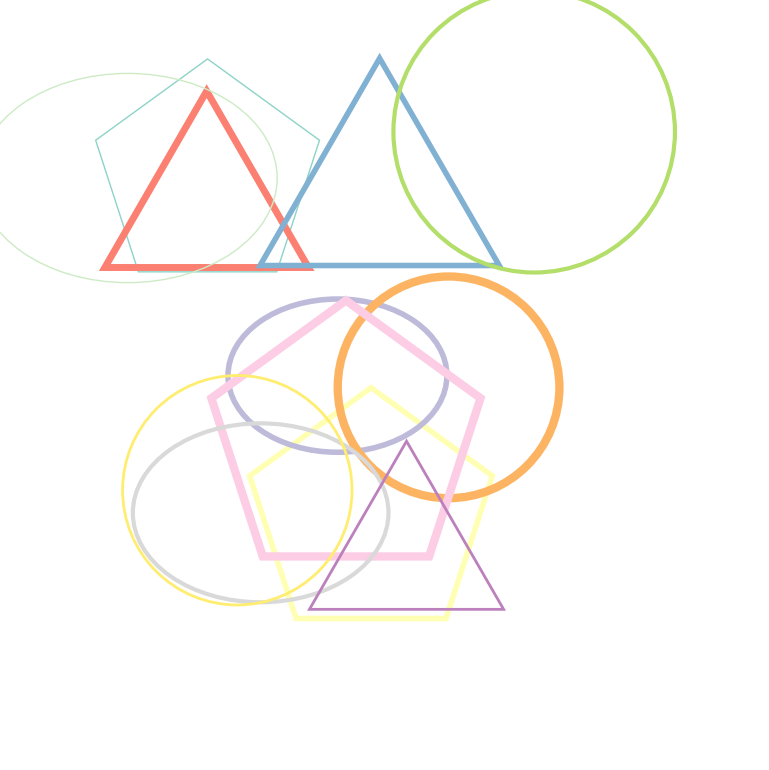[{"shape": "pentagon", "thickness": 0.5, "radius": 0.76, "center": [0.27, 0.771]}, {"shape": "pentagon", "thickness": 2, "radius": 0.83, "center": [0.482, 0.331]}, {"shape": "oval", "thickness": 2, "radius": 0.71, "center": [0.438, 0.512]}, {"shape": "triangle", "thickness": 2.5, "radius": 0.76, "center": [0.268, 0.729]}, {"shape": "triangle", "thickness": 2, "radius": 0.9, "center": [0.493, 0.745]}, {"shape": "circle", "thickness": 3, "radius": 0.72, "center": [0.583, 0.497]}, {"shape": "circle", "thickness": 1.5, "radius": 0.91, "center": [0.694, 0.829]}, {"shape": "pentagon", "thickness": 3, "radius": 0.92, "center": [0.449, 0.426]}, {"shape": "oval", "thickness": 1.5, "radius": 0.83, "center": [0.339, 0.334]}, {"shape": "triangle", "thickness": 1, "radius": 0.73, "center": [0.528, 0.281]}, {"shape": "oval", "thickness": 0.5, "radius": 0.97, "center": [0.166, 0.769]}, {"shape": "circle", "thickness": 1, "radius": 0.75, "center": [0.308, 0.363]}]